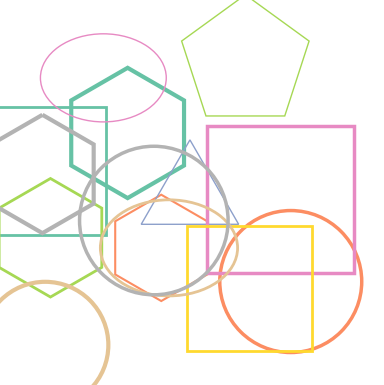[{"shape": "square", "thickness": 2, "radius": 0.84, "center": [0.108, 0.556]}, {"shape": "hexagon", "thickness": 3, "radius": 0.85, "center": [0.332, 0.655]}, {"shape": "hexagon", "thickness": 1.5, "radius": 0.69, "center": [0.419, 0.356]}, {"shape": "circle", "thickness": 2.5, "radius": 0.92, "center": [0.755, 0.269]}, {"shape": "triangle", "thickness": 1, "radius": 0.73, "center": [0.493, 0.49]}, {"shape": "square", "thickness": 2.5, "radius": 0.95, "center": [0.728, 0.483]}, {"shape": "oval", "thickness": 1, "radius": 0.82, "center": [0.268, 0.798]}, {"shape": "pentagon", "thickness": 1, "radius": 0.87, "center": [0.637, 0.84]}, {"shape": "hexagon", "thickness": 2, "radius": 0.77, "center": [0.131, 0.382]}, {"shape": "square", "thickness": 2, "radius": 0.81, "center": [0.648, 0.251]}, {"shape": "circle", "thickness": 3, "radius": 0.82, "center": [0.117, 0.104]}, {"shape": "oval", "thickness": 2, "radius": 0.89, "center": [0.439, 0.356]}, {"shape": "circle", "thickness": 2.5, "radius": 0.96, "center": [0.4, 0.427]}, {"shape": "hexagon", "thickness": 3, "radius": 0.77, "center": [0.11, 0.548]}]